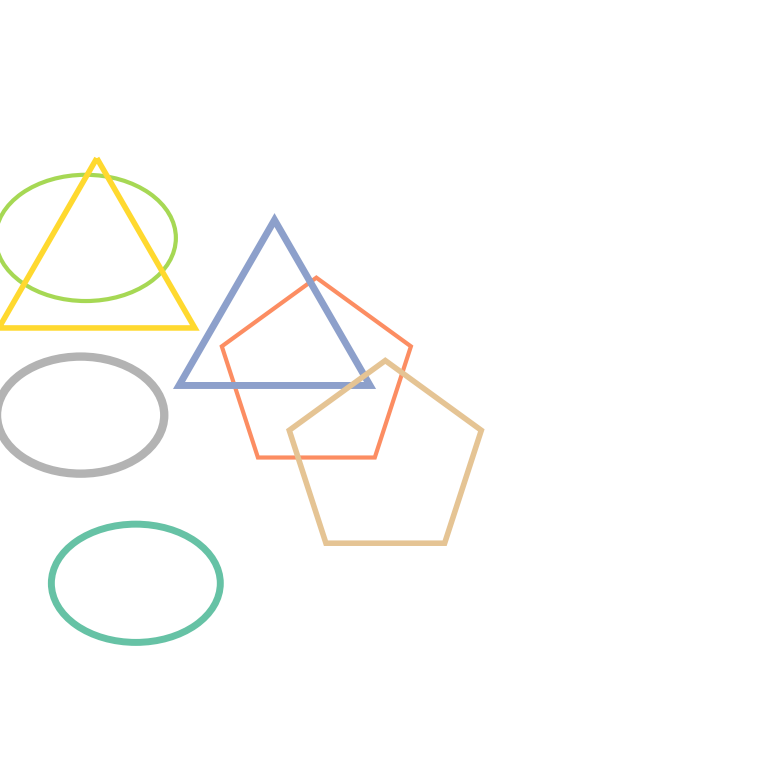[{"shape": "oval", "thickness": 2.5, "radius": 0.55, "center": [0.176, 0.242]}, {"shape": "pentagon", "thickness": 1.5, "radius": 0.65, "center": [0.411, 0.51]}, {"shape": "triangle", "thickness": 2.5, "radius": 0.72, "center": [0.357, 0.571]}, {"shape": "oval", "thickness": 1.5, "radius": 0.59, "center": [0.111, 0.691]}, {"shape": "triangle", "thickness": 2, "radius": 0.73, "center": [0.126, 0.648]}, {"shape": "pentagon", "thickness": 2, "radius": 0.66, "center": [0.5, 0.401]}, {"shape": "oval", "thickness": 3, "radius": 0.54, "center": [0.105, 0.461]}]